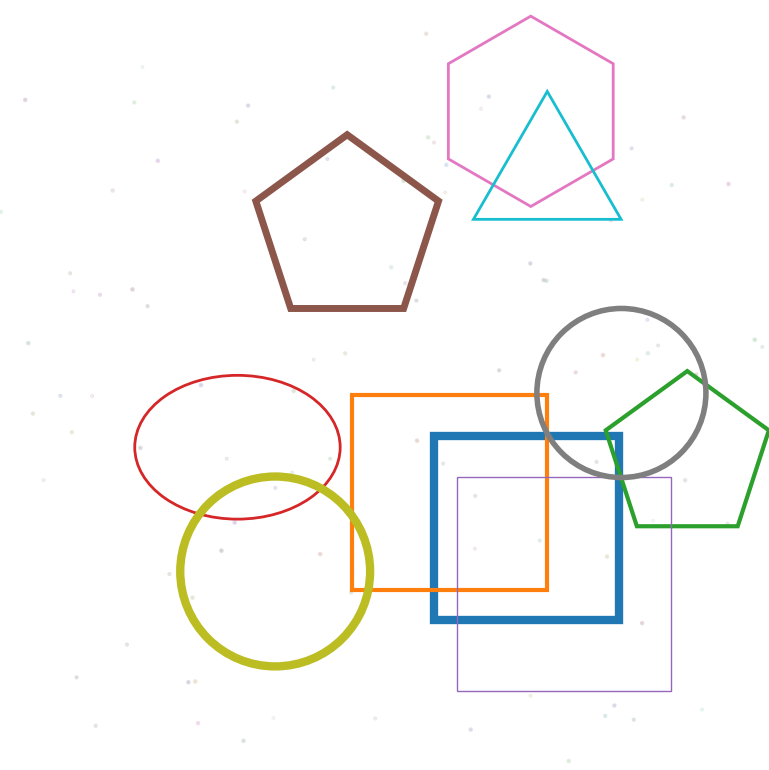[{"shape": "square", "thickness": 3, "radius": 0.6, "center": [0.684, 0.314]}, {"shape": "square", "thickness": 1.5, "radius": 0.63, "center": [0.584, 0.361]}, {"shape": "pentagon", "thickness": 1.5, "radius": 0.56, "center": [0.893, 0.407]}, {"shape": "oval", "thickness": 1, "radius": 0.67, "center": [0.308, 0.419]}, {"shape": "square", "thickness": 0.5, "radius": 0.69, "center": [0.732, 0.241]}, {"shape": "pentagon", "thickness": 2.5, "radius": 0.62, "center": [0.451, 0.7]}, {"shape": "hexagon", "thickness": 1, "radius": 0.62, "center": [0.689, 0.855]}, {"shape": "circle", "thickness": 2, "radius": 0.55, "center": [0.807, 0.49]}, {"shape": "circle", "thickness": 3, "radius": 0.62, "center": [0.357, 0.258]}, {"shape": "triangle", "thickness": 1, "radius": 0.55, "center": [0.711, 0.771]}]